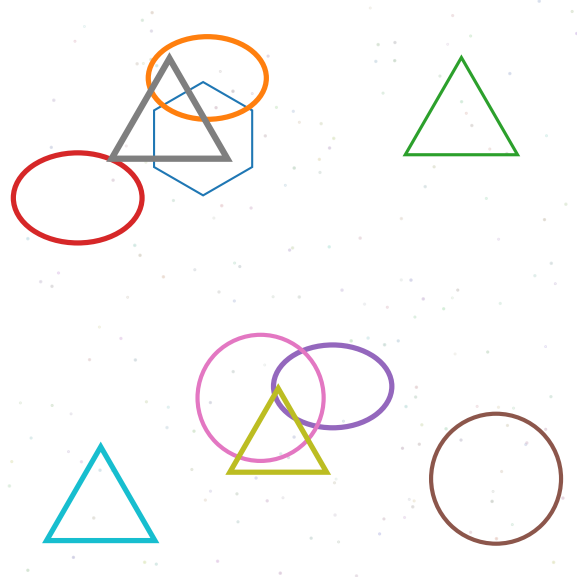[{"shape": "hexagon", "thickness": 1, "radius": 0.49, "center": [0.352, 0.759]}, {"shape": "oval", "thickness": 2.5, "radius": 0.51, "center": [0.359, 0.864]}, {"shape": "triangle", "thickness": 1.5, "radius": 0.56, "center": [0.799, 0.787]}, {"shape": "oval", "thickness": 2.5, "radius": 0.56, "center": [0.135, 0.656]}, {"shape": "oval", "thickness": 2.5, "radius": 0.51, "center": [0.576, 0.33]}, {"shape": "circle", "thickness": 2, "radius": 0.56, "center": [0.859, 0.17]}, {"shape": "circle", "thickness": 2, "radius": 0.55, "center": [0.451, 0.31]}, {"shape": "triangle", "thickness": 3, "radius": 0.58, "center": [0.293, 0.782]}, {"shape": "triangle", "thickness": 2.5, "radius": 0.48, "center": [0.482, 0.23]}, {"shape": "triangle", "thickness": 2.5, "radius": 0.54, "center": [0.174, 0.117]}]